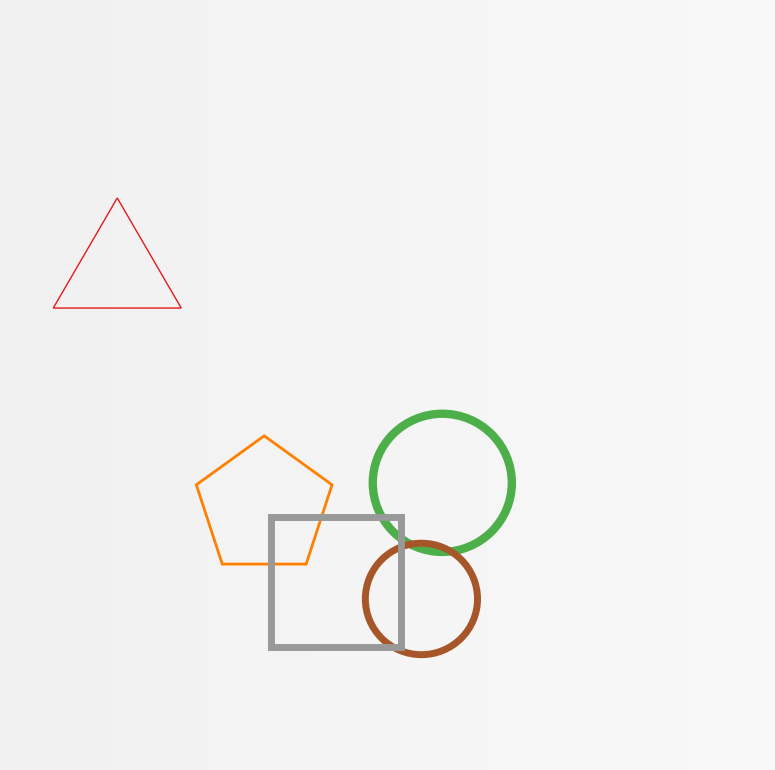[{"shape": "triangle", "thickness": 0.5, "radius": 0.48, "center": [0.151, 0.648]}, {"shape": "circle", "thickness": 3, "radius": 0.45, "center": [0.571, 0.373]}, {"shape": "pentagon", "thickness": 1, "radius": 0.46, "center": [0.341, 0.342]}, {"shape": "circle", "thickness": 2.5, "radius": 0.36, "center": [0.544, 0.222]}, {"shape": "square", "thickness": 2.5, "radius": 0.42, "center": [0.433, 0.244]}]